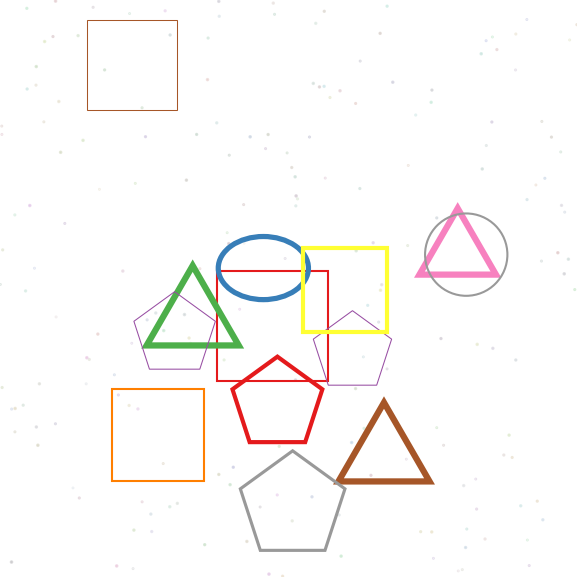[{"shape": "pentagon", "thickness": 2, "radius": 0.41, "center": [0.48, 0.3]}, {"shape": "square", "thickness": 1, "radius": 0.48, "center": [0.472, 0.435]}, {"shape": "oval", "thickness": 2.5, "radius": 0.39, "center": [0.456, 0.535]}, {"shape": "triangle", "thickness": 3, "radius": 0.46, "center": [0.334, 0.447]}, {"shape": "pentagon", "thickness": 0.5, "radius": 0.37, "center": [0.302, 0.42]}, {"shape": "pentagon", "thickness": 0.5, "radius": 0.36, "center": [0.61, 0.39]}, {"shape": "square", "thickness": 1, "radius": 0.4, "center": [0.274, 0.246]}, {"shape": "square", "thickness": 2, "radius": 0.37, "center": [0.597, 0.497]}, {"shape": "square", "thickness": 0.5, "radius": 0.39, "center": [0.228, 0.887]}, {"shape": "triangle", "thickness": 3, "radius": 0.46, "center": [0.665, 0.211]}, {"shape": "triangle", "thickness": 3, "radius": 0.38, "center": [0.793, 0.562]}, {"shape": "circle", "thickness": 1, "radius": 0.36, "center": [0.807, 0.558]}, {"shape": "pentagon", "thickness": 1.5, "radius": 0.48, "center": [0.507, 0.123]}]